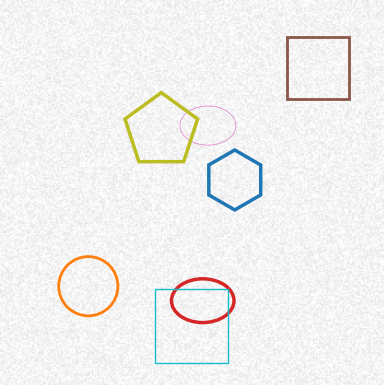[{"shape": "hexagon", "thickness": 2.5, "radius": 0.39, "center": [0.61, 0.533]}, {"shape": "circle", "thickness": 2, "radius": 0.38, "center": [0.229, 0.257]}, {"shape": "oval", "thickness": 2.5, "radius": 0.41, "center": [0.527, 0.219]}, {"shape": "square", "thickness": 2, "radius": 0.4, "center": [0.826, 0.824]}, {"shape": "oval", "thickness": 0.5, "radius": 0.36, "center": [0.54, 0.674]}, {"shape": "pentagon", "thickness": 2.5, "radius": 0.5, "center": [0.419, 0.66]}, {"shape": "square", "thickness": 1, "radius": 0.48, "center": [0.498, 0.153]}]